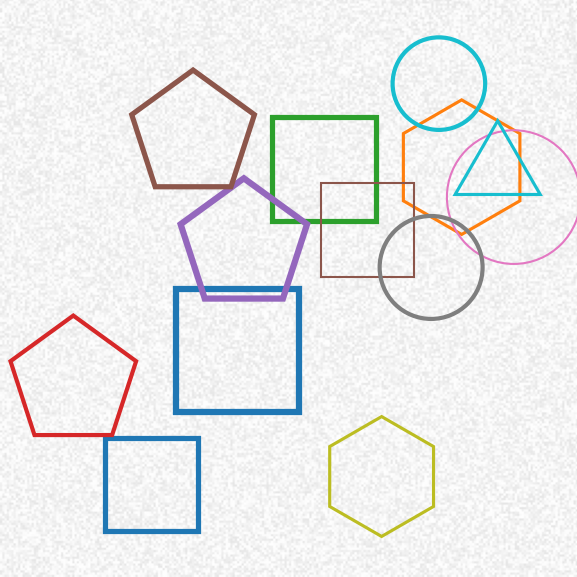[{"shape": "square", "thickness": 2.5, "radius": 0.4, "center": [0.263, 0.16]}, {"shape": "square", "thickness": 3, "radius": 0.53, "center": [0.412, 0.392]}, {"shape": "hexagon", "thickness": 1.5, "radius": 0.58, "center": [0.799, 0.71]}, {"shape": "square", "thickness": 2.5, "radius": 0.45, "center": [0.561, 0.707]}, {"shape": "pentagon", "thickness": 2, "radius": 0.57, "center": [0.127, 0.338]}, {"shape": "pentagon", "thickness": 3, "radius": 0.58, "center": [0.422, 0.575]}, {"shape": "square", "thickness": 1, "radius": 0.41, "center": [0.636, 0.6]}, {"shape": "pentagon", "thickness": 2.5, "radius": 0.56, "center": [0.334, 0.766]}, {"shape": "circle", "thickness": 1, "radius": 0.58, "center": [0.89, 0.658]}, {"shape": "circle", "thickness": 2, "radius": 0.45, "center": [0.747, 0.536]}, {"shape": "hexagon", "thickness": 1.5, "radius": 0.52, "center": [0.661, 0.174]}, {"shape": "circle", "thickness": 2, "radius": 0.4, "center": [0.76, 0.854]}, {"shape": "triangle", "thickness": 1.5, "radius": 0.43, "center": [0.862, 0.705]}]